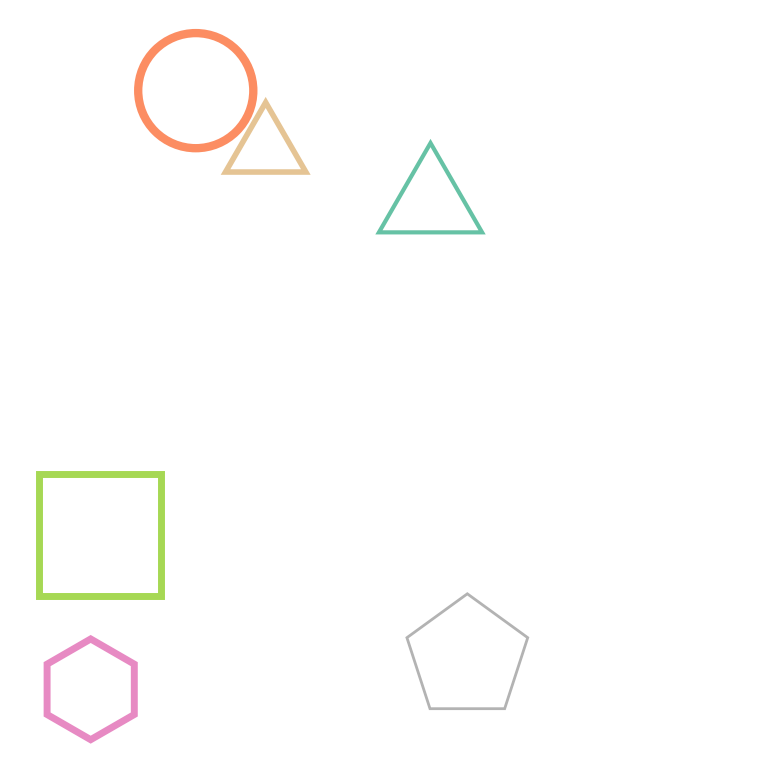[{"shape": "triangle", "thickness": 1.5, "radius": 0.39, "center": [0.559, 0.737]}, {"shape": "circle", "thickness": 3, "radius": 0.37, "center": [0.254, 0.882]}, {"shape": "hexagon", "thickness": 2.5, "radius": 0.33, "center": [0.118, 0.105]}, {"shape": "square", "thickness": 2.5, "radius": 0.4, "center": [0.13, 0.305]}, {"shape": "triangle", "thickness": 2, "radius": 0.3, "center": [0.345, 0.807]}, {"shape": "pentagon", "thickness": 1, "radius": 0.41, "center": [0.607, 0.146]}]